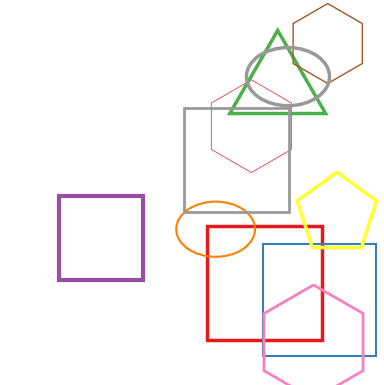[{"shape": "square", "thickness": 2.5, "radius": 0.75, "center": [0.688, 0.265]}, {"shape": "hexagon", "thickness": 0.5, "radius": 0.6, "center": [0.653, 0.672]}, {"shape": "square", "thickness": 1.5, "radius": 0.73, "center": [0.829, 0.221]}, {"shape": "triangle", "thickness": 2.5, "radius": 0.72, "center": [0.721, 0.777]}, {"shape": "square", "thickness": 3, "radius": 0.55, "center": [0.262, 0.381]}, {"shape": "oval", "thickness": 1.5, "radius": 0.51, "center": [0.56, 0.405]}, {"shape": "pentagon", "thickness": 2.5, "radius": 0.54, "center": [0.875, 0.445]}, {"shape": "hexagon", "thickness": 1, "radius": 0.52, "center": [0.851, 0.887]}, {"shape": "hexagon", "thickness": 2, "radius": 0.74, "center": [0.814, 0.111]}, {"shape": "square", "thickness": 2, "radius": 0.68, "center": [0.614, 0.585]}, {"shape": "oval", "thickness": 2.5, "radius": 0.54, "center": [0.748, 0.801]}]